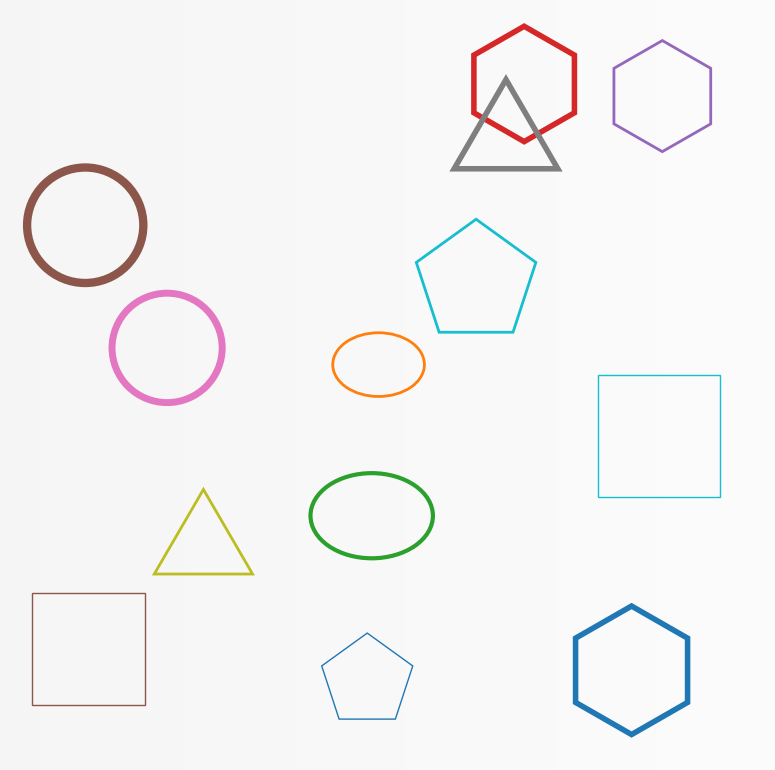[{"shape": "pentagon", "thickness": 0.5, "radius": 0.31, "center": [0.474, 0.116]}, {"shape": "hexagon", "thickness": 2, "radius": 0.42, "center": [0.815, 0.129]}, {"shape": "oval", "thickness": 1, "radius": 0.3, "center": [0.488, 0.526]}, {"shape": "oval", "thickness": 1.5, "radius": 0.39, "center": [0.48, 0.33]}, {"shape": "hexagon", "thickness": 2, "radius": 0.37, "center": [0.676, 0.891]}, {"shape": "hexagon", "thickness": 1, "radius": 0.36, "center": [0.855, 0.875]}, {"shape": "circle", "thickness": 3, "radius": 0.37, "center": [0.11, 0.707]}, {"shape": "square", "thickness": 0.5, "radius": 0.36, "center": [0.114, 0.157]}, {"shape": "circle", "thickness": 2.5, "radius": 0.36, "center": [0.216, 0.548]}, {"shape": "triangle", "thickness": 2, "radius": 0.39, "center": [0.653, 0.819]}, {"shape": "triangle", "thickness": 1, "radius": 0.37, "center": [0.262, 0.291]}, {"shape": "square", "thickness": 0.5, "radius": 0.39, "center": [0.85, 0.434]}, {"shape": "pentagon", "thickness": 1, "radius": 0.41, "center": [0.614, 0.634]}]